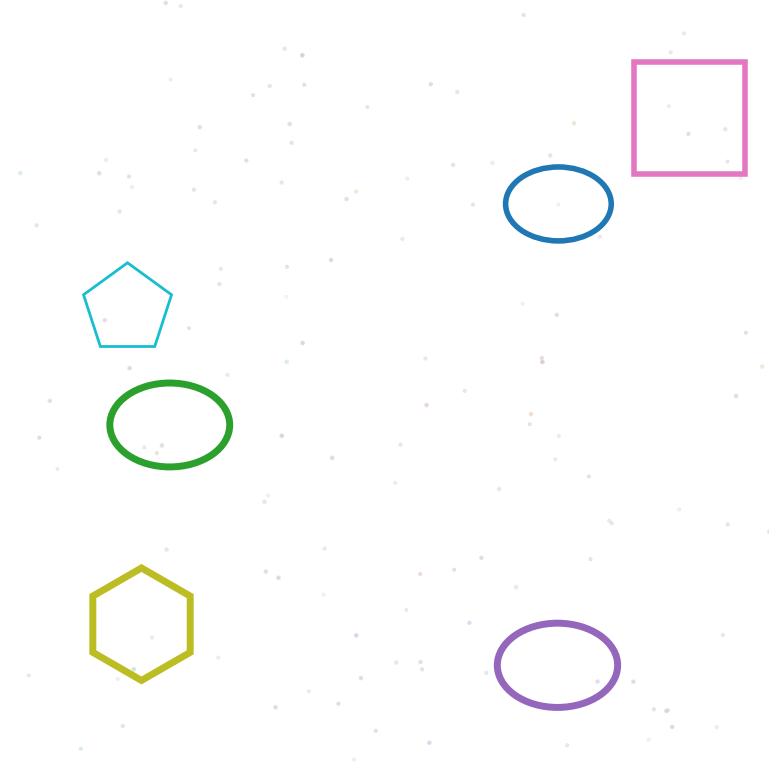[{"shape": "oval", "thickness": 2, "radius": 0.34, "center": [0.725, 0.735]}, {"shape": "oval", "thickness": 2.5, "radius": 0.39, "center": [0.22, 0.448]}, {"shape": "oval", "thickness": 2.5, "radius": 0.39, "center": [0.724, 0.136]}, {"shape": "square", "thickness": 2, "radius": 0.36, "center": [0.895, 0.847]}, {"shape": "hexagon", "thickness": 2.5, "radius": 0.37, "center": [0.184, 0.189]}, {"shape": "pentagon", "thickness": 1, "radius": 0.3, "center": [0.166, 0.599]}]